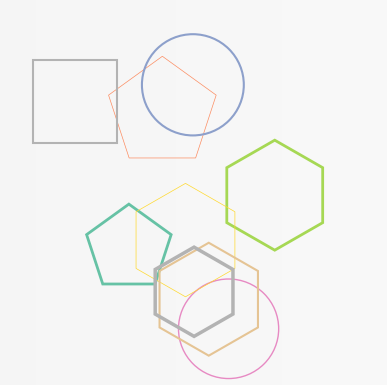[{"shape": "pentagon", "thickness": 2, "radius": 0.57, "center": [0.333, 0.355]}, {"shape": "pentagon", "thickness": 0.5, "radius": 0.73, "center": [0.419, 0.708]}, {"shape": "circle", "thickness": 1.5, "radius": 0.66, "center": [0.498, 0.78]}, {"shape": "circle", "thickness": 1, "radius": 0.65, "center": [0.59, 0.146]}, {"shape": "hexagon", "thickness": 2, "radius": 0.71, "center": [0.709, 0.493]}, {"shape": "hexagon", "thickness": 0.5, "radius": 0.74, "center": [0.479, 0.376]}, {"shape": "hexagon", "thickness": 1.5, "radius": 0.73, "center": [0.539, 0.223]}, {"shape": "square", "thickness": 1.5, "radius": 0.54, "center": [0.193, 0.736]}, {"shape": "hexagon", "thickness": 2.5, "radius": 0.58, "center": [0.501, 0.242]}]